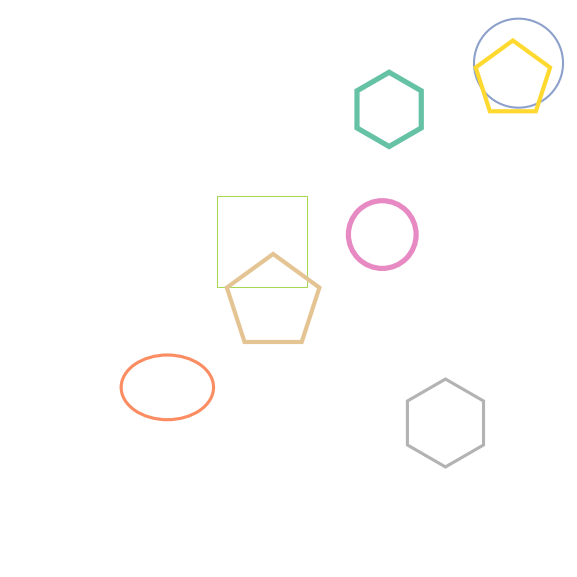[{"shape": "hexagon", "thickness": 2.5, "radius": 0.32, "center": [0.674, 0.81]}, {"shape": "oval", "thickness": 1.5, "radius": 0.4, "center": [0.29, 0.328]}, {"shape": "circle", "thickness": 1, "radius": 0.39, "center": [0.898, 0.89]}, {"shape": "circle", "thickness": 2.5, "radius": 0.29, "center": [0.662, 0.593]}, {"shape": "square", "thickness": 0.5, "radius": 0.39, "center": [0.454, 0.581]}, {"shape": "pentagon", "thickness": 2, "radius": 0.34, "center": [0.888, 0.861]}, {"shape": "pentagon", "thickness": 2, "radius": 0.42, "center": [0.473, 0.475]}, {"shape": "hexagon", "thickness": 1.5, "radius": 0.38, "center": [0.771, 0.267]}]